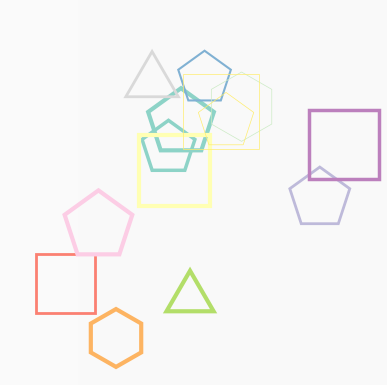[{"shape": "pentagon", "thickness": 2.5, "radius": 0.36, "center": [0.435, 0.616]}, {"shape": "pentagon", "thickness": 3, "radius": 0.45, "center": [0.467, 0.682]}, {"shape": "square", "thickness": 3, "radius": 0.46, "center": [0.45, 0.557]}, {"shape": "pentagon", "thickness": 2, "radius": 0.41, "center": [0.825, 0.485]}, {"shape": "square", "thickness": 2, "radius": 0.38, "center": [0.169, 0.263]}, {"shape": "pentagon", "thickness": 1.5, "radius": 0.36, "center": [0.528, 0.797]}, {"shape": "hexagon", "thickness": 3, "radius": 0.38, "center": [0.299, 0.122]}, {"shape": "triangle", "thickness": 3, "radius": 0.35, "center": [0.49, 0.227]}, {"shape": "pentagon", "thickness": 3, "radius": 0.46, "center": [0.254, 0.414]}, {"shape": "triangle", "thickness": 2, "radius": 0.39, "center": [0.392, 0.788]}, {"shape": "square", "thickness": 2.5, "radius": 0.45, "center": [0.888, 0.623]}, {"shape": "hexagon", "thickness": 0.5, "radius": 0.45, "center": [0.623, 0.723]}, {"shape": "pentagon", "thickness": 0.5, "radius": 0.38, "center": [0.583, 0.685]}, {"shape": "square", "thickness": 0.5, "radius": 0.49, "center": [0.571, 0.709]}]